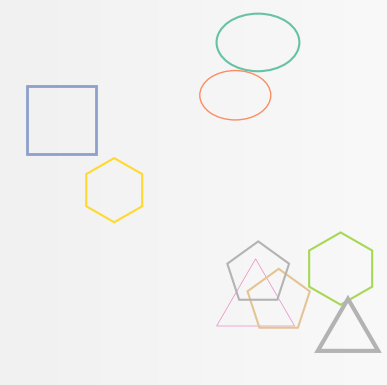[{"shape": "oval", "thickness": 1.5, "radius": 0.53, "center": [0.666, 0.89]}, {"shape": "oval", "thickness": 1, "radius": 0.46, "center": [0.607, 0.753]}, {"shape": "square", "thickness": 2, "radius": 0.45, "center": [0.158, 0.688]}, {"shape": "triangle", "thickness": 0.5, "radius": 0.58, "center": [0.66, 0.211]}, {"shape": "hexagon", "thickness": 1.5, "radius": 0.47, "center": [0.879, 0.302]}, {"shape": "hexagon", "thickness": 1.5, "radius": 0.42, "center": [0.295, 0.506]}, {"shape": "pentagon", "thickness": 1.5, "radius": 0.42, "center": [0.719, 0.217]}, {"shape": "pentagon", "thickness": 1.5, "radius": 0.42, "center": [0.666, 0.289]}, {"shape": "triangle", "thickness": 3, "radius": 0.45, "center": [0.898, 0.134]}]